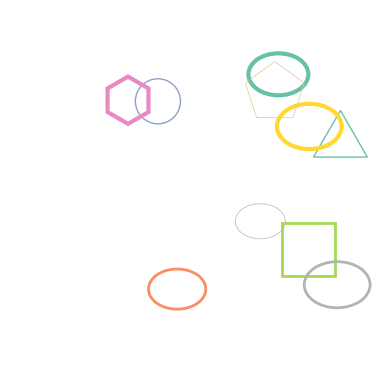[{"shape": "oval", "thickness": 3, "radius": 0.39, "center": [0.723, 0.807]}, {"shape": "triangle", "thickness": 1, "radius": 0.4, "center": [0.884, 0.632]}, {"shape": "oval", "thickness": 2, "radius": 0.37, "center": [0.46, 0.249]}, {"shape": "circle", "thickness": 1, "radius": 0.29, "center": [0.41, 0.737]}, {"shape": "hexagon", "thickness": 3, "radius": 0.31, "center": [0.333, 0.74]}, {"shape": "square", "thickness": 2, "radius": 0.34, "center": [0.801, 0.353]}, {"shape": "oval", "thickness": 3, "radius": 0.42, "center": [0.803, 0.672]}, {"shape": "pentagon", "thickness": 0.5, "radius": 0.4, "center": [0.714, 0.76]}, {"shape": "oval", "thickness": 0.5, "radius": 0.33, "center": [0.676, 0.425]}, {"shape": "oval", "thickness": 2, "radius": 0.43, "center": [0.876, 0.26]}]